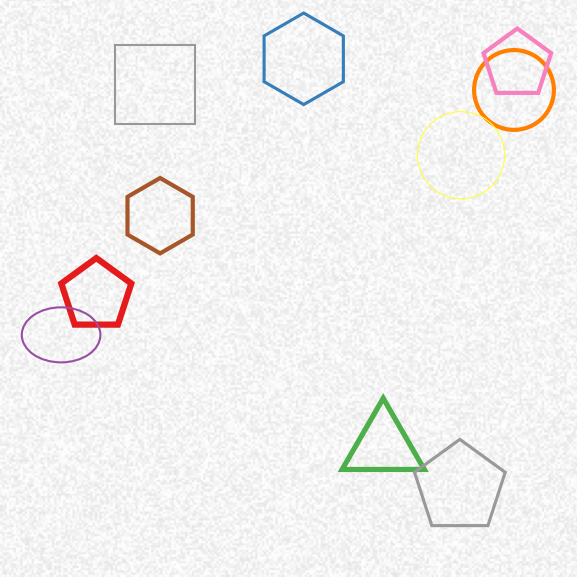[{"shape": "pentagon", "thickness": 3, "radius": 0.32, "center": [0.167, 0.489]}, {"shape": "hexagon", "thickness": 1.5, "radius": 0.4, "center": [0.526, 0.897]}, {"shape": "triangle", "thickness": 2.5, "radius": 0.41, "center": [0.664, 0.227]}, {"shape": "oval", "thickness": 1, "radius": 0.34, "center": [0.106, 0.419]}, {"shape": "circle", "thickness": 2, "radius": 0.35, "center": [0.89, 0.843]}, {"shape": "circle", "thickness": 0.5, "radius": 0.38, "center": [0.798, 0.73]}, {"shape": "hexagon", "thickness": 2, "radius": 0.33, "center": [0.277, 0.626]}, {"shape": "pentagon", "thickness": 2, "radius": 0.31, "center": [0.896, 0.888]}, {"shape": "pentagon", "thickness": 1.5, "radius": 0.41, "center": [0.796, 0.156]}, {"shape": "square", "thickness": 1, "radius": 0.34, "center": [0.268, 0.853]}]